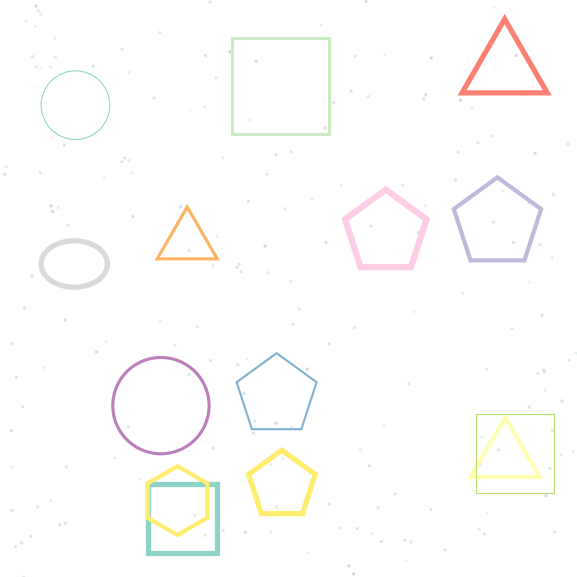[{"shape": "square", "thickness": 2.5, "radius": 0.3, "center": [0.316, 0.101]}, {"shape": "circle", "thickness": 0.5, "radius": 0.3, "center": [0.131, 0.817]}, {"shape": "triangle", "thickness": 2, "radius": 0.34, "center": [0.875, 0.208]}, {"shape": "pentagon", "thickness": 2, "radius": 0.4, "center": [0.861, 0.613]}, {"shape": "triangle", "thickness": 2.5, "radius": 0.43, "center": [0.874, 0.881]}, {"shape": "pentagon", "thickness": 1, "radius": 0.36, "center": [0.479, 0.315]}, {"shape": "triangle", "thickness": 1.5, "radius": 0.3, "center": [0.324, 0.581]}, {"shape": "square", "thickness": 0.5, "radius": 0.34, "center": [0.892, 0.214]}, {"shape": "pentagon", "thickness": 3, "radius": 0.37, "center": [0.668, 0.597]}, {"shape": "oval", "thickness": 2.5, "radius": 0.29, "center": [0.128, 0.542]}, {"shape": "circle", "thickness": 1.5, "radius": 0.42, "center": [0.279, 0.297]}, {"shape": "square", "thickness": 1.5, "radius": 0.42, "center": [0.485, 0.851]}, {"shape": "pentagon", "thickness": 2.5, "radius": 0.3, "center": [0.488, 0.159]}, {"shape": "hexagon", "thickness": 2, "radius": 0.3, "center": [0.307, 0.132]}]